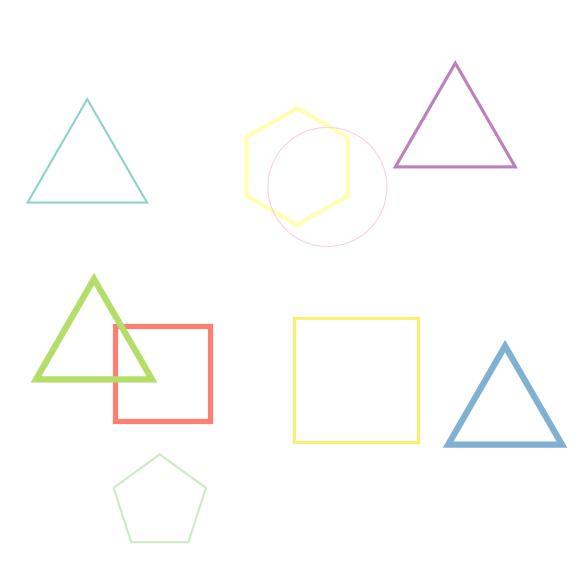[{"shape": "triangle", "thickness": 1, "radius": 0.6, "center": [0.151, 0.708]}, {"shape": "hexagon", "thickness": 2, "radius": 0.51, "center": [0.515, 0.711]}, {"shape": "square", "thickness": 2.5, "radius": 0.41, "center": [0.281, 0.352]}, {"shape": "triangle", "thickness": 3, "radius": 0.57, "center": [0.875, 0.286]}, {"shape": "triangle", "thickness": 3, "radius": 0.58, "center": [0.163, 0.4]}, {"shape": "circle", "thickness": 0.5, "radius": 0.52, "center": [0.567, 0.675]}, {"shape": "triangle", "thickness": 1.5, "radius": 0.6, "center": [0.788, 0.77]}, {"shape": "pentagon", "thickness": 1, "radius": 0.42, "center": [0.277, 0.128]}, {"shape": "square", "thickness": 1.5, "radius": 0.54, "center": [0.617, 0.342]}]